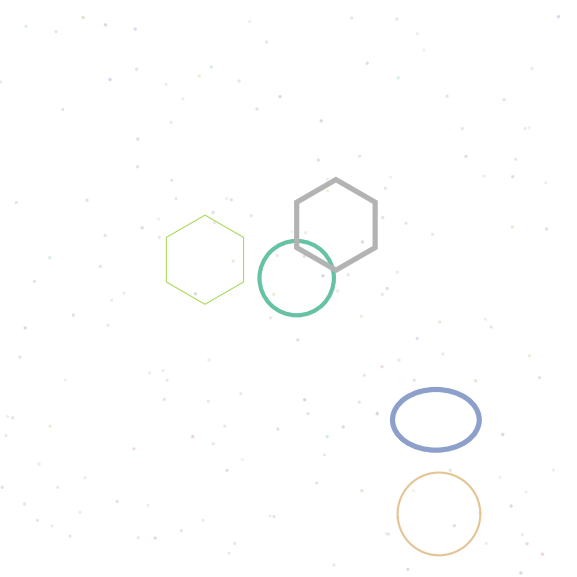[{"shape": "circle", "thickness": 2, "radius": 0.32, "center": [0.514, 0.518]}, {"shape": "oval", "thickness": 2.5, "radius": 0.38, "center": [0.755, 0.272]}, {"shape": "hexagon", "thickness": 0.5, "radius": 0.39, "center": [0.355, 0.549]}, {"shape": "circle", "thickness": 1, "radius": 0.36, "center": [0.76, 0.109]}, {"shape": "hexagon", "thickness": 2.5, "radius": 0.39, "center": [0.582, 0.61]}]